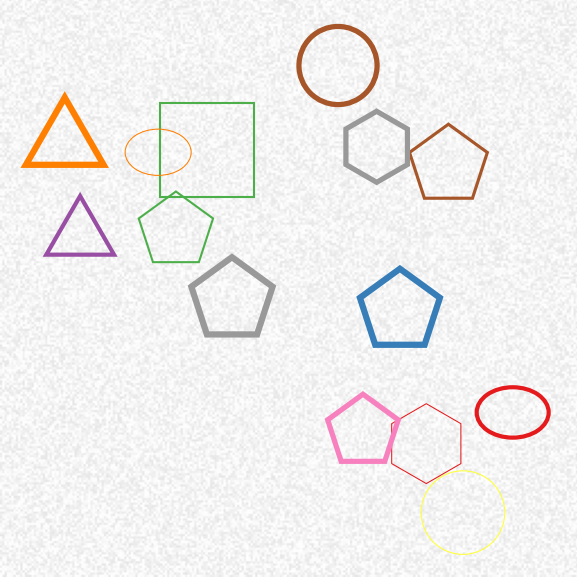[{"shape": "hexagon", "thickness": 0.5, "radius": 0.35, "center": [0.738, 0.231]}, {"shape": "oval", "thickness": 2, "radius": 0.31, "center": [0.888, 0.285]}, {"shape": "pentagon", "thickness": 3, "radius": 0.36, "center": [0.692, 0.461]}, {"shape": "pentagon", "thickness": 1, "radius": 0.34, "center": [0.305, 0.6]}, {"shape": "square", "thickness": 1, "radius": 0.41, "center": [0.358, 0.739]}, {"shape": "triangle", "thickness": 2, "radius": 0.34, "center": [0.139, 0.592]}, {"shape": "triangle", "thickness": 3, "radius": 0.39, "center": [0.112, 0.753]}, {"shape": "oval", "thickness": 0.5, "radius": 0.29, "center": [0.274, 0.735]}, {"shape": "circle", "thickness": 0.5, "radius": 0.36, "center": [0.802, 0.112]}, {"shape": "pentagon", "thickness": 1.5, "radius": 0.35, "center": [0.776, 0.713]}, {"shape": "circle", "thickness": 2.5, "radius": 0.34, "center": [0.585, 0.886]}, {"shape": "pentagon", "thickness": 2.5, "radius": 0.32, "center": [0.629, 0.252]}, {"shape": "hexagon", "thickness": 2.5, "radius": 0.31, "center": [0.652, 0.745]}, {"shape": "pentagon", "thickness": 3, "radius": 0.37, "center": [0.402, 0.48]}]